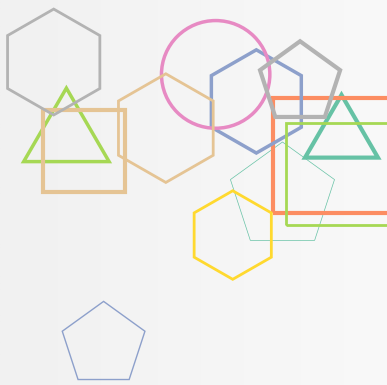[{"shape": "triangle", "thickness": 3, "radius": 0.54, "center": [0.881, 0.645]}, {"shape": "pentagon", "thickness": 0.5, "radius": 0.71, "center": [0.729, 0.49]}, {"shape": "square", "thickness": 3, "radius": 0.75, "center": [0.855, 0.595]}, {"shape": "hexagon", "thickness": 2.5, "radius": 0.67, "center": [0.662, 0.737]}, {"shape": "pentagon", "thickness": 1, "radius": 0.56, "center": [0.267, 0.105]}, {"shape": "circle", "thickness": 2.5, "radius": 0.7, "center": [0.557, 0.807]}, {"shape": "triangle", "thickness": 2.5, "radius": 0.64, "center": [0.171, 0.644]}, {"shape": "square", "thickness": 2, "radius": 0.66, "center": [0.871, 0.548]}, {"shape": "hexagon", "thickness": 2, "radius": 0.58, "center": [0.601, 0.39]}, {"shape": "hexagon", "thickness": 2, "radius": 0.71, "center": [0.428, 0.667]}, {"shape": "square", "thickness": 3, "radius": 0.53, "center": [0.217, 0.607]}, {"shape": "hexagon", "thickness": 2, "radius": 0.69, "center": [0.139, 0.839]}, {"shape": "pentagon", "thickness": 3, "radius": 0.54, "center": [0.774, 0.784]}]